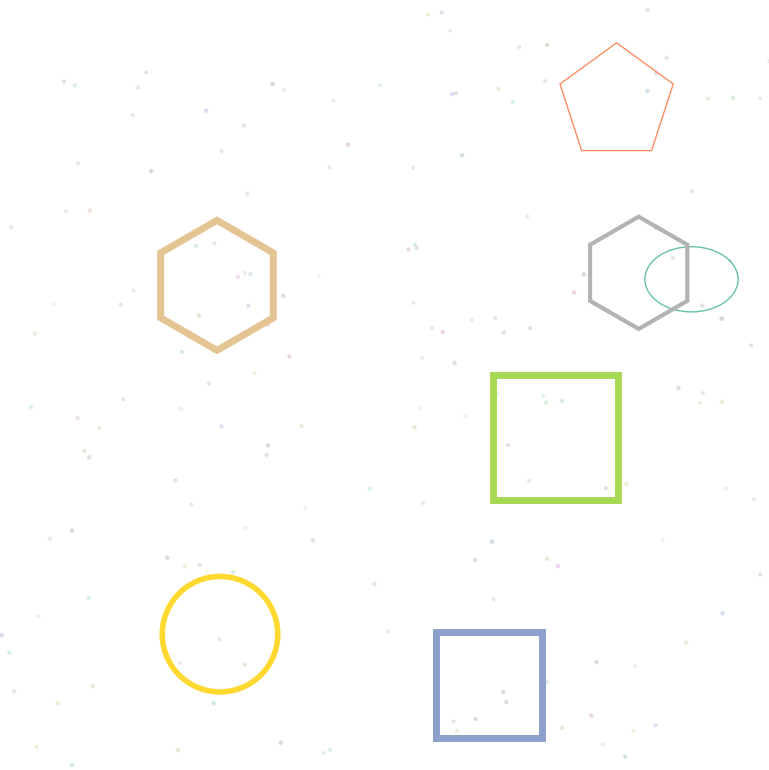[{"shape": "oval", "thickness": 0.5, "radius": 0.3, "center": [0.898, 0.637]}, {"shape": "pentagon", "thickness": 0.5, "radius": 0.39, "center": [0.801, 0.867]}, {"shape": "square", "thickness": 2.5, "radius": 0.34, "center": [0.635, 0.11]}, {"shape": "square", "thickness": 2.5, "radius": 0.41, "center": [0.721, 0.432]}, {"shape": "circle", "thickness": 2, "radius": 0.38, "center": [0.286, 0.176]}, {"shape": "hexagon", "thickness": 2.5, "radius": 0.42, "center": [0.282, 0.629]}, {"shape": "hexagon", "thickness": 1.5, "radius": 0.36, "center": [0.829, 0.646]}]